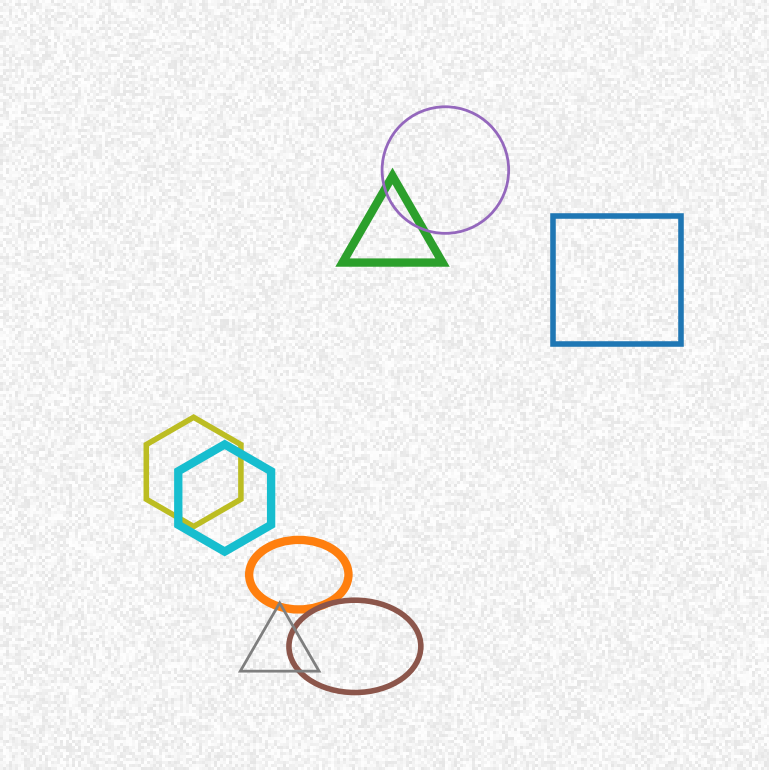[{"shape": "square", "thickness": 2, "radius": 0.41, "center": [0.802, 0.636]}, {"shape": "oval", "thickness": 3, "radius": 0.32, "center": [0.388, 0.254]}, {"shape": "triangle", "thickness": 3, "radius": 0.37, "center": [0.51, 0.696]}, {"shape": "circle", "thickness": 1, "radius": 0.41, "center": [0.578, 0.779]}, {"shape": "oval", "thickness": 2, "radius": 0.43, "center": [0.461, 0.161]}, {"shape": "triangle", "thickness": 1, "radius": 0.3, "center": [0.363, 0.158]}, {"shape": "hexagon", "thickness": 2, "radius": 0.35, "center": [0.251, 0.387]}, {"shape": "hexagon", "thickness": 3, "radius": 0.35, "center": [0.292, 0.353]}]